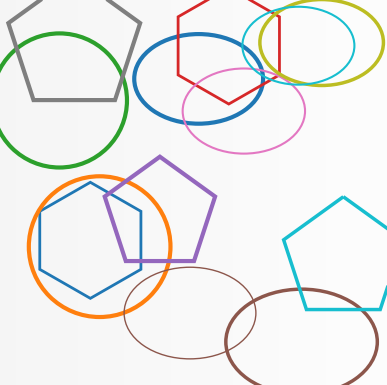[{"shape": "hexagon", "thickness": 2, "radius": 0.75, "center": [0.233, 0.376]}, {"shape": "oval", "thickness": 3, "radius": 0.83, "center": [0.513, 0.795]}, {"shape": "circle", "thickness": 3, "radius": 0.91, "center": [0.257, 0.359]}, {"shape": "circle", "thickness": 3, "radius": 0.87, "center": [0.154, 0.739]}, {"shape": "hexagon", "thickness": 2, "radius": 0.76, "center": [0.59, 0.881]}, {"shape": "pentagon", "thickness": 3, "radius": 0.75, "center": [0.413, 0.443]}, {"shape": "oval", "thickness": 2.5, "radius": 0.98, "center": [0.778, 0.112]}, {"shape": "oval", "thickness": 1, "radius": 0.85, "center": [0.49, 0.187]}, {"shape": "oval", "thickness": 1.5, "radius": 0.79, "center": [0.629, 0.712]}, {"shape": "pentagon", "thickness": 3, "radius": 0.89, "center": [0.192, 0.885]}, {"shape": "oval", "thickness": 2.5, "radius": 0.8, "center": [0.83, 0.89]}, {"shape": "oval", "thickness": 1.5, "radius": 0.72, "center": [0.77, 0.881]}, {"shape": "pentagon", "thickness": 2.5, "radius": 0.81, "center": [0.886, 0.327]}]